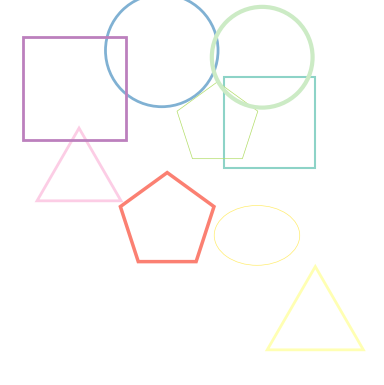[{"shape": "square", "thickness": 1.5, "radius": 0.59, "center": [0.699, 0.682]}, {"shape": "triangle", "thickness": 2, "radius": 0.72, "center": [0.819, 0.163]}, {"shape": "pentagon", "thickness": 2.5, "radius": 0.64, "center": [0.434, 0.424]}, {"shape": "circle", "thickness": 2, "radius": 0.73, "center": [0.42, 0.869]}, {"shape": "pentagon", "thickness": 0.5, "radius": 0.55, "center": [0.565, 0.677]}, {"shape": "triangle", "thickness": 2, "radius": 0.63, "center": [0.205, 0.541]}, {"shape": "square", "thickness": 2, "radius": 0.67, "center": [0.192, 0.771]}, {"shape": "circle", "thickness": 3, "radius": 0.65, "center": [0.681, 0.851]}, {"shape": "oval", "thickness": 0.5, "radius": 0.56, "center": [0.667, 0.389]}]